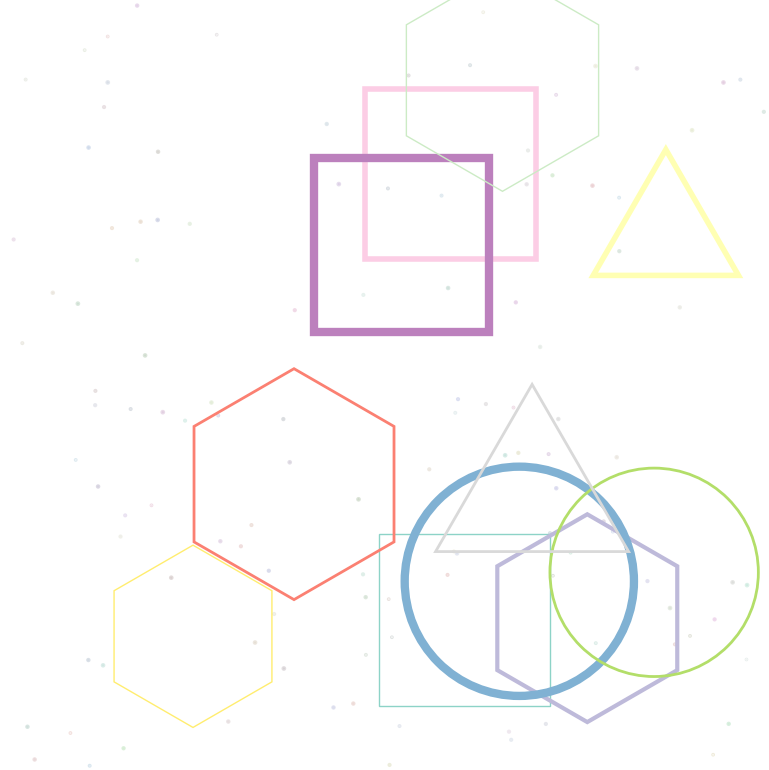[{"shape": "square", "thickness": 0.5, "radius": 0.56, "center": [0.603, 0.194]}, {"shape": "triangle", "thickness": 2, "radius": 0.54, "center": [0.865, 0.697]}, {"shape": "hexagon", "thickness": 1.5, "radius": 0.67, "center": [0.763, 0.197]}, {"shape": "hexagon", "thickness": 1, "radius": 0.75, "center": [0.382, 0.371]}, {"shape": "circle", "thickness": 3, "radius": 0.74, "center": [0.674, 0.245]}, {"shape": "circle", "thickness": 1, "radius": 0.68, "center": [0.85, 0.257]}, {"shape": "square", "thickness": 2, "radius": 0.55, "center": [0.585, 0.774]}, {"shape": "triangle", "thickness": 1, "radius": 0.72, "center": [0.691, 0.356]}, {"shape": "square", "thickness": 3, "radius": 0.57, "center": [0.522, 0.682]}, {"shape": "hexagon", "thickness": 0.5, "radius": 0.72, "center": [0.653, 0.896]}, {"shape": "hexagon", "thickness": 0.5, "radius": 0.59, "center": [0.251, 0.174]}]